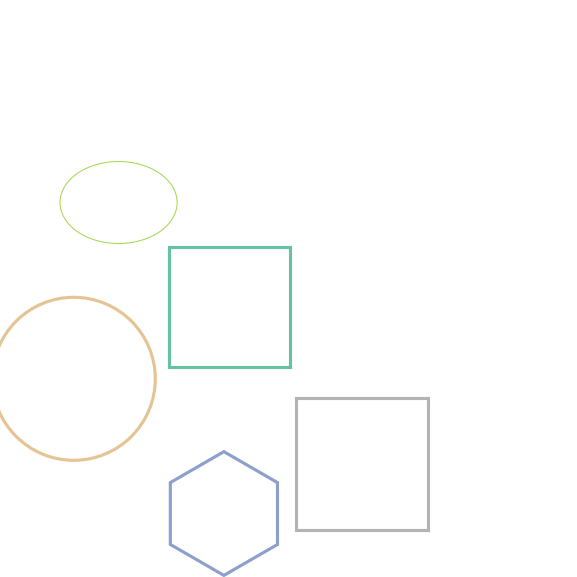[{"shape": "square", "thickness": 1.5, "radius": 0.52, "center": [0.398, 0.468]}, {"shape": "hexagon", "thickness": 1.5, "radius": 0.54, "center": [0.388, 0.11]}, {"shape": "oval", "thickness": 0.5, "radius": 0.51, "center": [0.205, 0.648]}, {"shape": "circle", "thickness": 1.5, "radius": 0.71, "center": [0.128, 0.343]}, {"shape": "square", "thickness": 1.5, "radius": 0.57, "center": [0.626, 0.195]}]